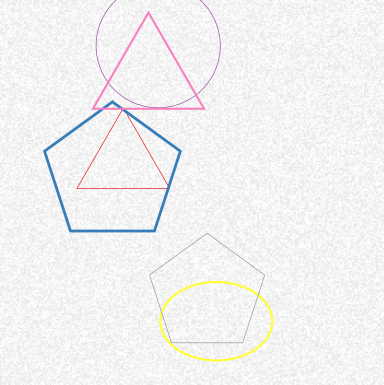[{"shape": "triangle", "thickness": 0.5, "radius": 0.7, "center": [0.32, 0.58]}, {"shape": "pentagon", "thickness": 2, "radius": 0.93, "center": [0.292, 0.55]}, {"shape": "circle", "thickness": 0.5, "radius": 0.81, "center": [0.411, 0.881]}, {"shape": "oval", "thickness": 1.5, "radius": 0.73, "center": [0.562, 0.166]}, {"shape": "triangle", "thickness": 1.5, "radius": 0.83, "center": [0.386, 0.801]}, {"shape": "pentagon", "thickness": 0.5, "radius": 0.79, "center": [0.538, 0.237]}]